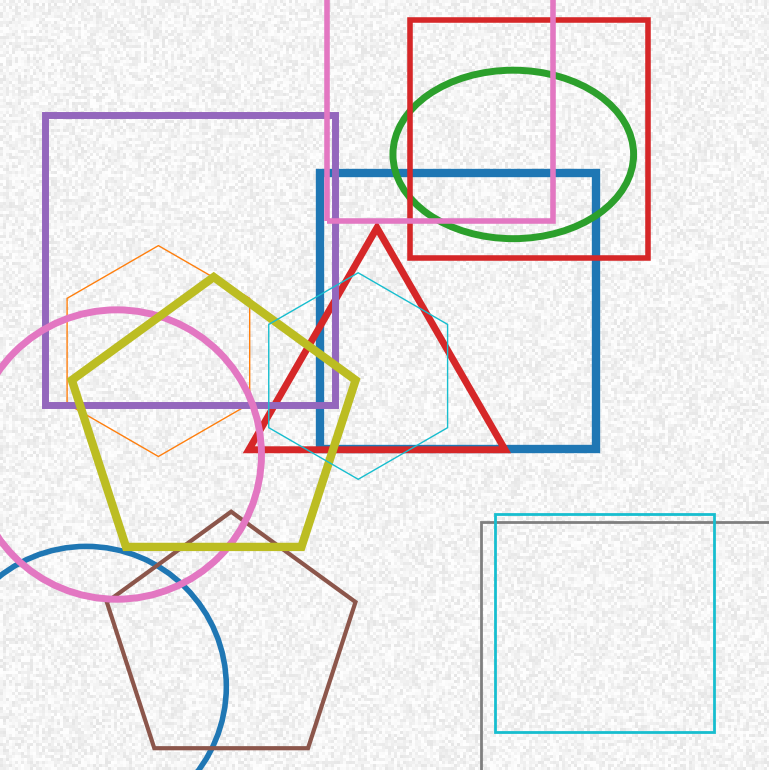[{"shape": "circle", "thickness": 2, "radius": 0.91, "center": [0.112, 0.108]}, {"shape": "square", "thickness": 3, "radius": 0.9, "center": [0.595, 0.596]}, {"shape": "hexagon", "thickness": 0.5, "radius": 0.68, "center": [0.206, 0.544]}, {"shape": "oval", "thickness": 2.5, "radius": 0.78, "center": [0.667, 0.799]}, {"shape": "triangle", "thickness": 2.5, "radius": 0.96, "center": [0.49, 0.512]}, {"shape": "square", "thickness": 2, "radius": 0.77, "center": [0.687, 0.819]}, {"shape": "square", "thickness": 2.5, "radius": 0.94, "center": [0.247, 0.662]}, {"shape": "pentagon", "thickness": 1.5, "radius": 0.85, "center": [0.3, 0.166]}, {"shape": "square", "thickness": 2, "radius": 0.73, "center": [0.571, 0.859]}, {"shape": "circle", "thickness": 2.5, "radius": 0.94, "center": [0.152, 0.41]}, {"shape": "square", "thickness": 1, "radius": 0.97, "center": [0.819, 0.128]}, {"shape": "pentagon", "thickness": 3, "radius": 0.97, "center": [0.278, 0.446]}, {"shape": "hexagon", "thickness": 0.5, "radius": 0.67, "center": [0.465, 0.512]}, {"shape": "square", "thickness": 1, "radius": 0.71, "center": [0.785, 0.191]}]